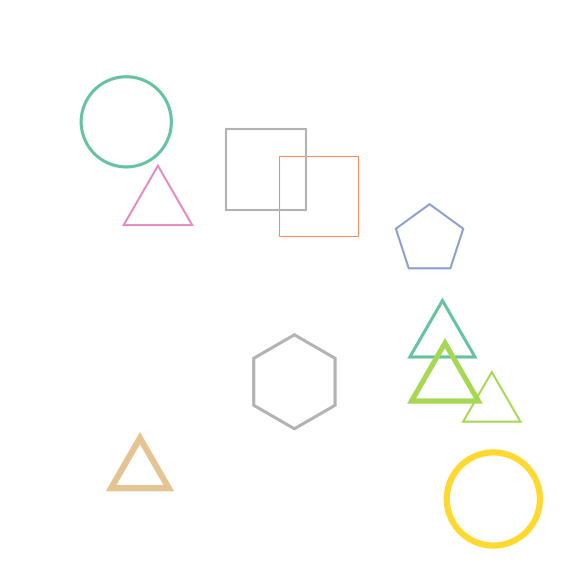[{"shape": "circle", "thickness": 1.5, "radius": 0.39, "center": [0.219, 0.788]}, {"shape": "triangle", "thickness": 1.5, "radius": 0.33, "center": [0.766, 0.414]}, {"shape": "square", "thickness": 0.5, "radius": 0.34, "center": [0.551, 0.66]}, {"shape": "pentagon", "thickness": 1, "radius": 0.31, "center": [0.744, 0.584]}, {"shape": "triangle", "thickness": 1, "radius": 0.34, "center": [0.273, 0.644]}, {"shape": "triangle", "thickness": 2.5, "radius": 0.33, "center": [0.771, 0.338]}, {"shape": "triangle", "thickness": 1, "radius": 0.29, "center": [0.852, 0.298]}, {"shape": "circle", "thickness": 3, "radius": 0.4, "center": [0.854, 0.135]}, {"shape": "triangle", "thickness": 3, "radius": 0.29, "center": [0.242, 0.183]}, {"shape": "hexagon", "thickness": 1.5, "radius": 0.41, "center": [0.51, 0.338]}, {"shape": "square", "thickness": 1, "radius": 0.35, "center": [0.461, 0.705]}]